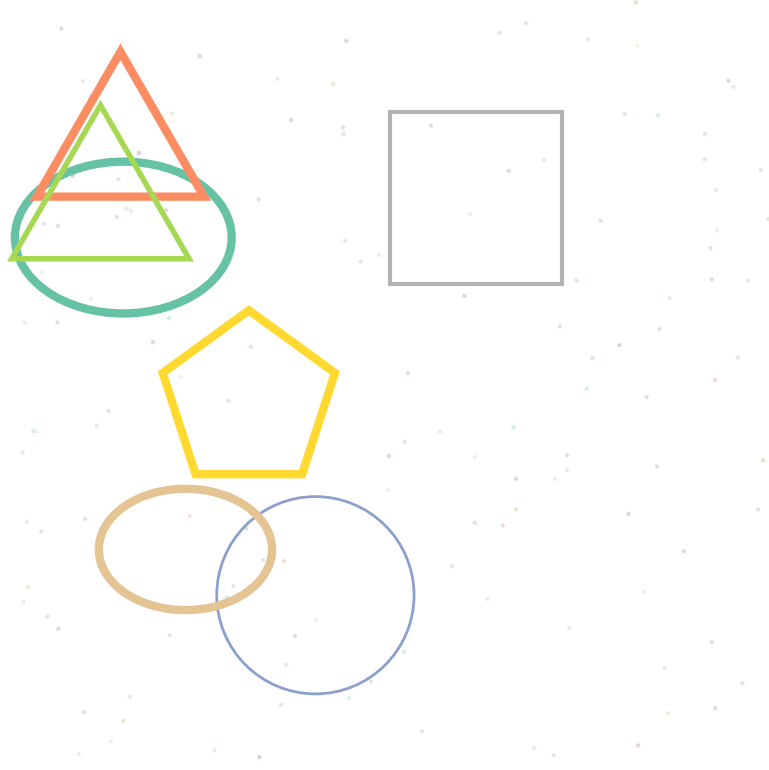[{"shape": "oval", "thickness": 3, "radius": 0.7, "center": [0.16, 0.692]}, {"shape": "triangle", "thickness": 3, "radius": 0.63, "center": [0.156, 0.807]}, {"shape": "circle", "thickness": 1, "radius": 0.64, "center": [0.41, 0.227]}, {"shape": "triangle", "thickness": 2, "radius": 0.66, "center": [0.13, 0.73]}, {"shape": "pentagon", "thickness": 3, "radius": 0.59, "center": [0.323, 0.479]}, {"shape": "oval", "thickness": 3, "radius": 0.56, "center": [0.241, 0.286]}, {"shape": "square", "thickness": 1.5, "radius": 0.56, "center": [0.618, 0.743]}]